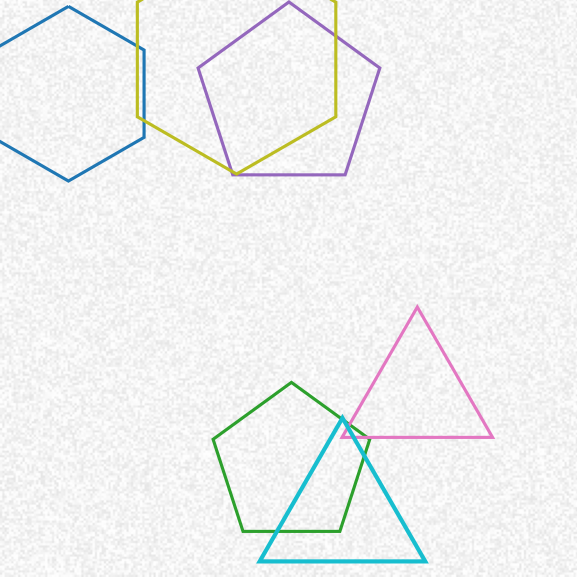[{"shape": "hexagon", "thickness": 1.5, "radius": 0.76, "center": [0.119, 0.837]}, {"shape": "pentagon", "thickness": 1.5, "radius": 0.71, "center": [0.505, 0.194]}, {"shape": "pentagon", "thickness": 1.5, "radius": 0.83, "center": [0.5, 0.83]}, {"shape": "triangle", "thickness": 1.5, "radius": 0.75, "center": [0.723, 0.317]}, {"shape": "hexagon", "thickness": 1.5, "radius": 0.99, "center": [0.41, 0.896]}, {"shape": "triangle", "thickness": 2, "radius": 0.83, "center": [0.593, 0.11]}]